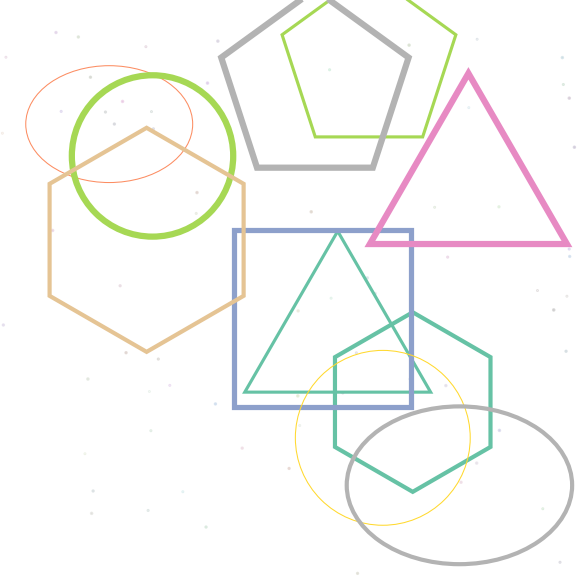[{"shape": "triangle", "thickness": 1.5, "radius": 0.93, "center": [0.585, 0.413]}, {"shape": "hexagon", "thickness": 2, "radius": 0.78, "center": [0.715, 0.303]}, {"shape": "oval", "thickness": 0.5, "radius": 0.72, "center": [0.189, 0.784]}, {"shape": "square", "thickness": 2.5, "radius": 0.77, "center": [0.558, 0.448]}, {"shape": "triangle", "thickness": 3, "radius": 0.99, "center": [0.811, 0.675]}, {"shape": "circle", "thickness": 3, "radius": 0.7, "center": [0.264, 0.729]}, {"shape": "pentagon", "thickness": 1.5, "radius": 0.79, "center": [0.639, 0.89]}, {"shape": "circle", "thickness": 0.5, "radius": 0.76, "center": [0.663, 0.241]}, {"shape": "hexagon", "thickness": 2, "radius": 0.97, "center": [0.254, 0.584]}, {"shape": "oval", "thickness": 2, "radius": 0.98, "center": [0.796, 0.159]}, {"shape": "pentagon", "thickness": 3, "radius": 0.85, "center": [0.545, 0.847]}]